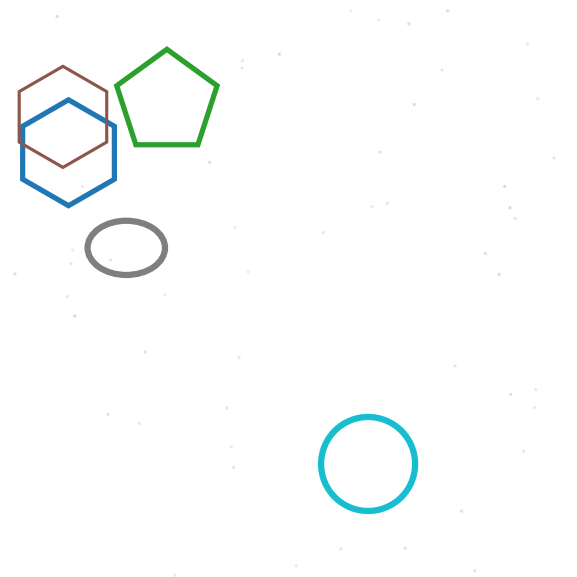[{"shape": "hexagon", "thickness": 2.5, "radius": 0.46, "center": [0.119, 0.735]}, {"shape": "pentagon", "thickness": 2.5, "radius": 0.46, "center": [0.289, 0.822]}, {"shape": "hexagon", "thickness": 1.5, "radius": 0.44, "center": [0.109, 0.797]}, {"shape": "oval", "thickness": 3, "radius": 0.34, "center": [0.219, 0.57]}, {"shape": "circle", "thickness": 3, "radius": 0.41, "center": [0.637, 0.196]}]